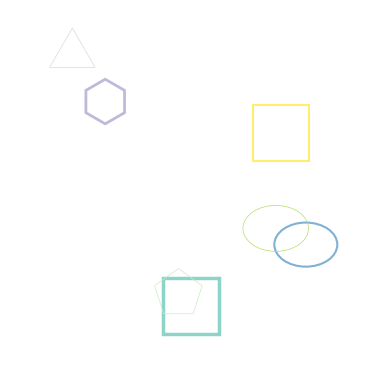[{"shape": "square", "thickness": 2.5, "radius": 0.36, "center": [0.496, 0.205]}, {"shape": "hexagon", "thickness": 2, "radius": 0.29, "center": [0.273, 0.736]}, {"shape": "oval", "thickness": 1.5, "radius": 0.41, "center": [0.794, 0.365]}, {"shape": "oval", "thickness": 0.5, "radius": 0.43, "center": [0.716, 0.407]}, {"shape": "triangle", "thickness": 0.5, "radius": 0.34, "center": [0.188, 0.859]}, {"shape": "pentagon", "thickness": 0.5, "radius": 0.32, "center": [0.463, 0.238]}, {"shape": "square", "thickness": 1.5, "radius": 0.36, "center": [0.73, 0.654]}]